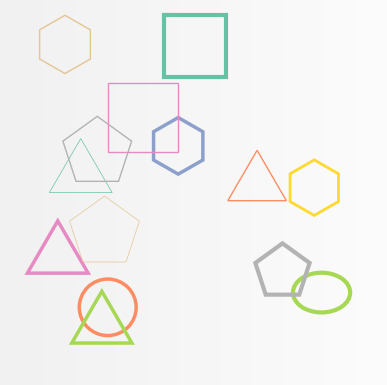[{"shape": "triangle", "thickness": 0.5, "radius": 0.47, "center": [0.208, 0.546]}, {"shape": "square", "thickness": 3, "radius": 0.4, "center": [0.502, 0.88]}, {"shape": "circle", "thickness": 2.5, "radius": 0.37, "center": [0.278, 0.202]}, {"shape": "triangle", "thickness": 1, "radius": 0.44, "center": [0.663, 0.522]}, {"shape": "hexagon", "thickness": 2.5, "radius": 0.37, "center": [0.46, 0.621]}, {"shape": "square", "thickness": 1, "radius": 0.45, "center": [0.37, 0.695]}, {"shape": "triangle", "thickness": 2.5, "radius": 0.45, "center": [0.149, 0.336]}, {"shape": "triangle", "thickness": 2.5, "radius": 0.45, "center": [0.263, 0.154]}, {"shape": "oval", "thickness": 3, "radius": 0.37, "center": [0.83, 0.24]}, {"shape": "hexagon", "thickness": 2, "radius": 0.36, "center": [0.811, 0.513]}, {"shape": "pentagon", "thickness": 0.5, "radius": 0.47, "center": [0.27, 0.396]}, {"shape": "hexagon", "thickness": 1, "radius": 0.38, "center": [0.168, 0.885]}, {"shape": "pentagon", "thickness": 1, "radius": 0.47, "center": [0.251, 0.605]}, {"shape": "pentagon", "thickness": 3, "radius": 0.37, "center": [0.729, 0.294]}]